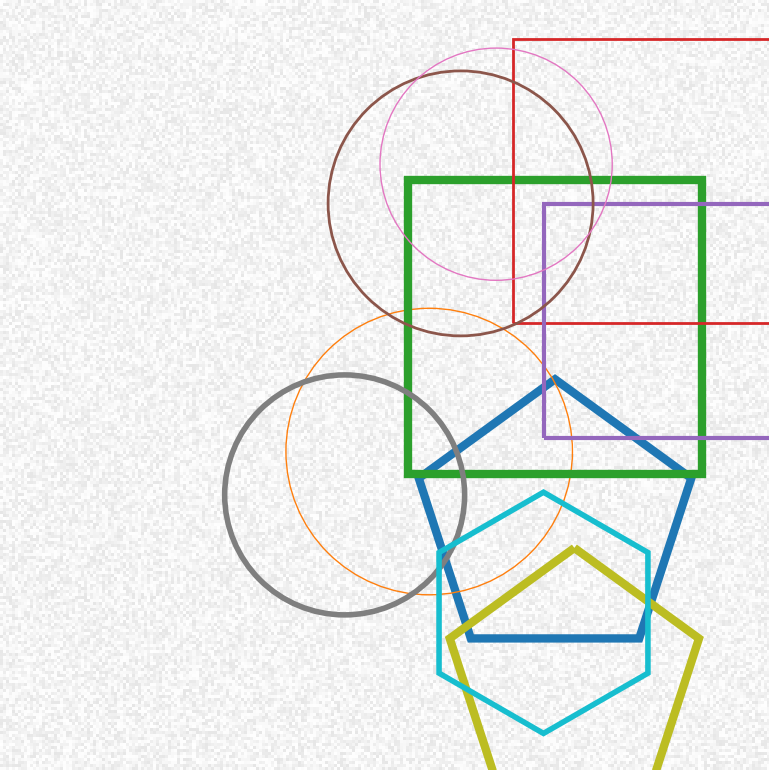[{"shape": "pentagon", "thickness": 3, "radius": 0.93, "center": [0.721, 0.321]}, {"shape": "circle", "thickness": 0.5, "radius": 0.93, "center": [0.557, 0.414]}, {"shape": "square", "thickness": 3, "radius": 0.95, "center": [0.721, 0.575]}, {"shape": "square", "thickness": 1, "radius": 0.92, "center": [0.85, 0.765]}, {"shape": "square", "thickness": 1.5, "radius": 0.76, "center": [0.859, 0.583]}, {"shape": "circle", "thickness": 1, "radius": 0.86, "center": [0.598, 0.736]}, {"shape": "circle", "thickness": 0.5, "radius": 0.75, "center": [0.644, 0.787]}, {"shape": "circle", "thickness": 2, "radius": 0.78, "center": [0.448, 0.357]}, {"shape": "pentagon", "thickness": 3, "radius": 0.85, "center": [0.746, 0.118]}, {"shape": "hexagon", "thickness": 2, "radius": 0.78, "center": [0.706, 0.204]}]